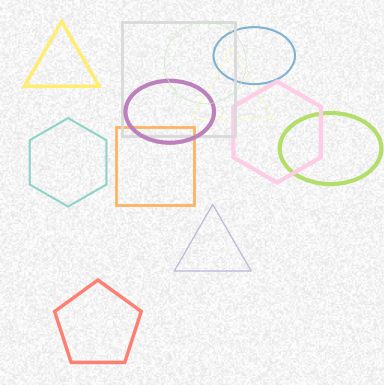[{"shape": "hexagon", "thickness": 1.5, "radius": 0.57, "center": [0.177, 0.578]}, {"shape": "triangle", "thickness": 0.5, "radius": 0.61, "center": [0.603, 0.754]}, {"shape": "triangle", "thickness": 1, "radius": 0.58, "center": [0.553, 0.354]}, {"shape": "pentagon", "thickness": 2.5, "radius": 0.59, "center": [0.254, 0.154]}, {"shape": "oval", "thickness": 1.5, "radius": 0.53, "center": [0.66, 0.856]}, {"shape": "square", "thickness": 2, "radius": 0.5, "center": [0.402, 0.568]}, {"shape": "oval", "thickness": 3, "radius": 0.66, "center": [0.859, 0.614]}, {"shape": "hexagon", "thickness": 3, "radius": 0.66, "center": [0.72, 0.657]}, {"shape": "square", "thickness": 2, "radius": 0.74, "center": [0.464, 0.795]}, {"shape": "oval", "thickness": 3, "radius": 0.58, "center": [0.441, 0.71]}, {"shape": "circle", "thickness": 0.5, "radius": 0.53, "center": [0.533, 0.837]}, {"shape": "triangle", "thickness": 2.5, "radius": 0.56, "center": [0.16, 0.832]}]